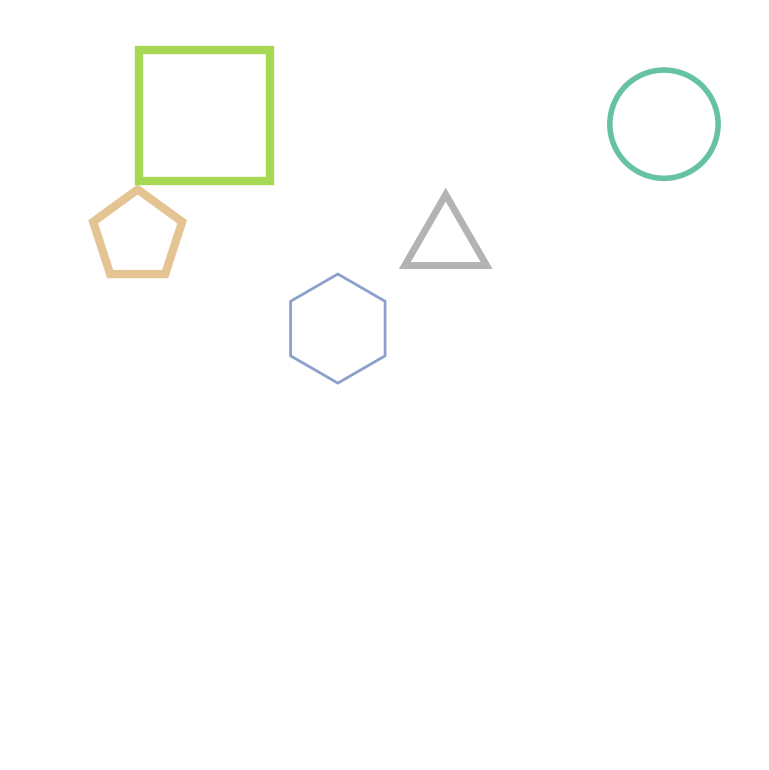[{"shape": "circle", "thickness": 2, "radius": 0.35, "center": [0.862, 0.839]}, {"shape": "hexagon", "thickness": 1, "radius": 0.35, "center": [0.439, 0.573]}, {"shape": "square", "thickness": 3, "radius": 0.43, "center": [0.266, 0.85]}, {"shape": "pentagon", "thickness": 3, "radius": 0.3, "center": [0.179, 0.693]}, {"shape": "triangle", "thickness": 2.5, "radius": 0.31, "center": [0.579, 0.686]}]